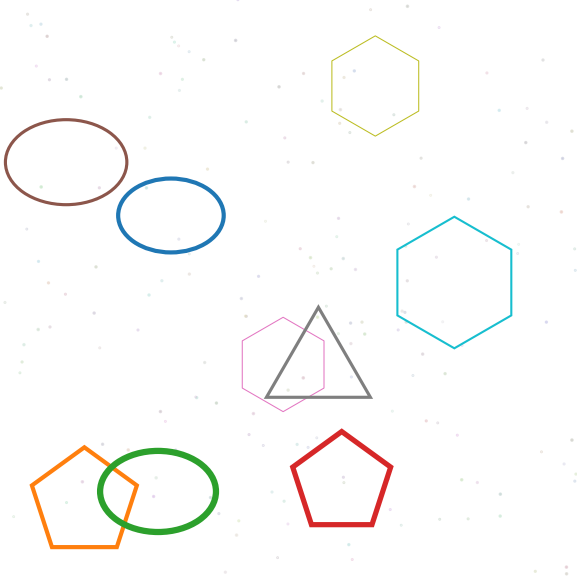[{"shape": "oval", "thickness": 2, "radius": 0.46, "center": [0.296, 0.626]}, {"shape": "pentagon", "thickness": 2, "radius": 0.48, "center": [0.146, 0.129]}, {"shape": "oval", "thickness": 3, "radius": 0.5, "center": [0.274, 0.148]}, {"shape": "pentagon", "thickness": 2.5, "radius": 0.45, "center": [0.592, 0.163]}, {"shape": "oval", "thickness": 1.5, "radius": 0.53, "center": [0.115, 0.718]}, {"shape": "hexagon", "thickness": 0.5, "radius": 0.41, "center": [0.49, 0.368]}, {"shape": "triangle", "thickness": 1.5, "radius": 0.52, "center": [0.551, 0.363]}, {"shape": "hexagon", "thickness": 0.5, "radius": 0.43, "center": [0.65, 0.85]}, {"shape": "hexagon", "thickness": 1, "radius": 0.57, "center": [0.787, 0.51]}]